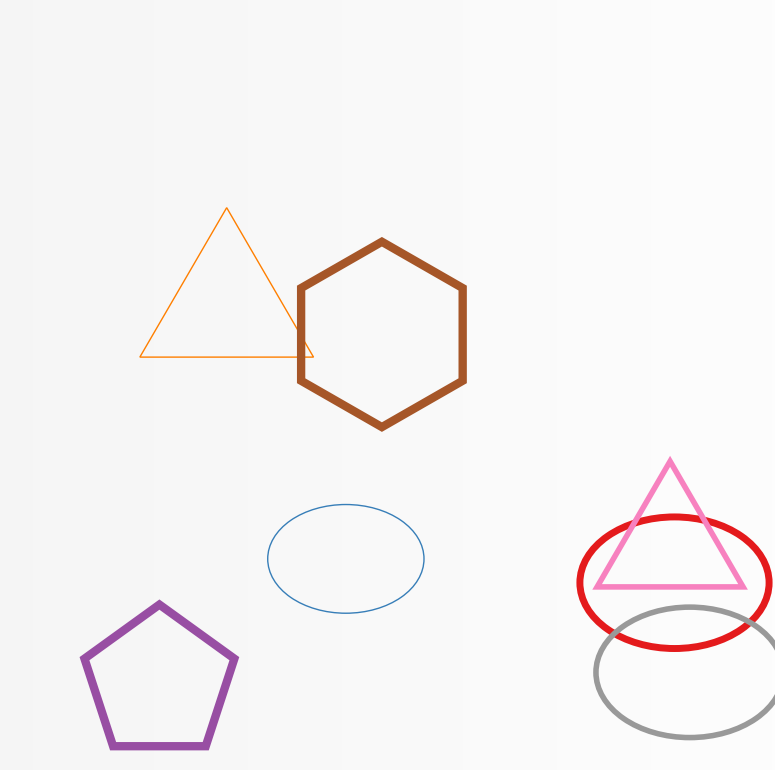[{"shape": "oval", "thickness": 2.5, "radius": 0.61, "center": [0.87, 0.243]}, {"shape": "oval", "thickness": 0.5, "radius": 0.5, "center": [0.446, 0.274]}, {"shape": "pentagon", "thickness": 3, "radius": 0.51, "center": [0.206, 0.113]}, {"shape": "triangle", "thickness": 0.5, "radius": 0.65, "center": [0.292, 0.601]}, {"shape": "hexagon", "thickness": 3, "radius": 0.6, "center": [0.493, 0.566]}, {"shape": "triangle", "thickness": 2, "radius": 0.54, "center": [0.865, 0.292]}, {"shape": "oval", "thickness": 2, "radius": 0.61, "center": [0.89, 0.127]}]